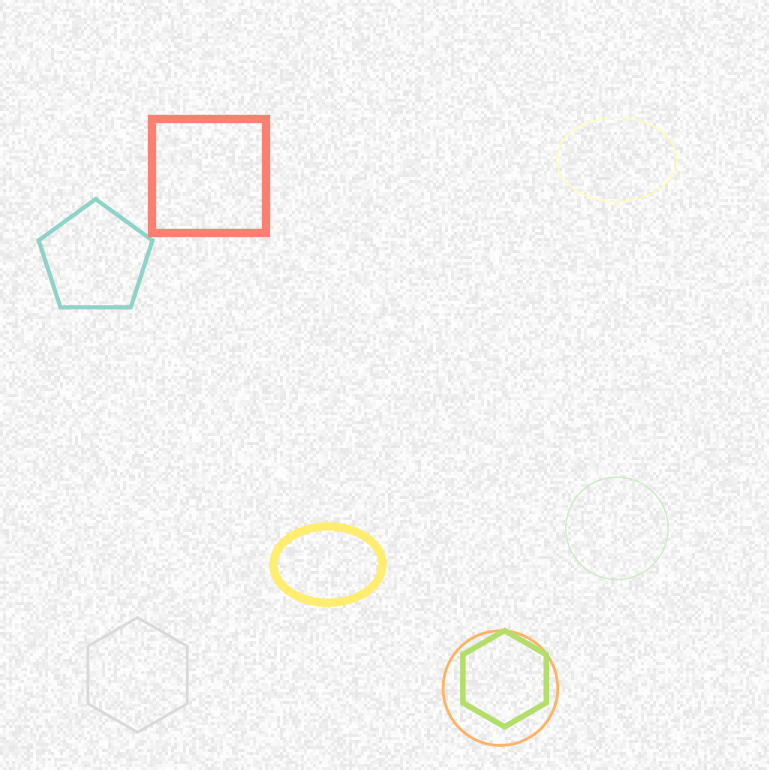[{"shape": "pentagon", "thickness": 1.5, "radius": 0.39, "center": [0.124, 0.664]}, {"shape": "oval", "thickness": 0.5, "radius": 0.39, "center": [0.801, 0.793]}, {"shape": "square", "thickness": 3, "radius": 0.37, "center": [0.271, 0.771]}, {"shape": "circle", "thickness": 1, "radius": 0.37, "center": [0.65, 0.106]}, {"shape": "hexagon", "thickness": 2, "radius": 0.31, "center": [0.655, 0.119]}, {"shape": "hexagon", "thickness": 1, "radius": 0.37, "center": [0.179, 0.123]}, {"shape": "circle", "thickness": 0.5, "radius": 0.33, "center": [0.801, 0.314]}, {"shape": "oval", "thickness": 3, "radius": 0.35, "center": [0.426, 0.267]}]